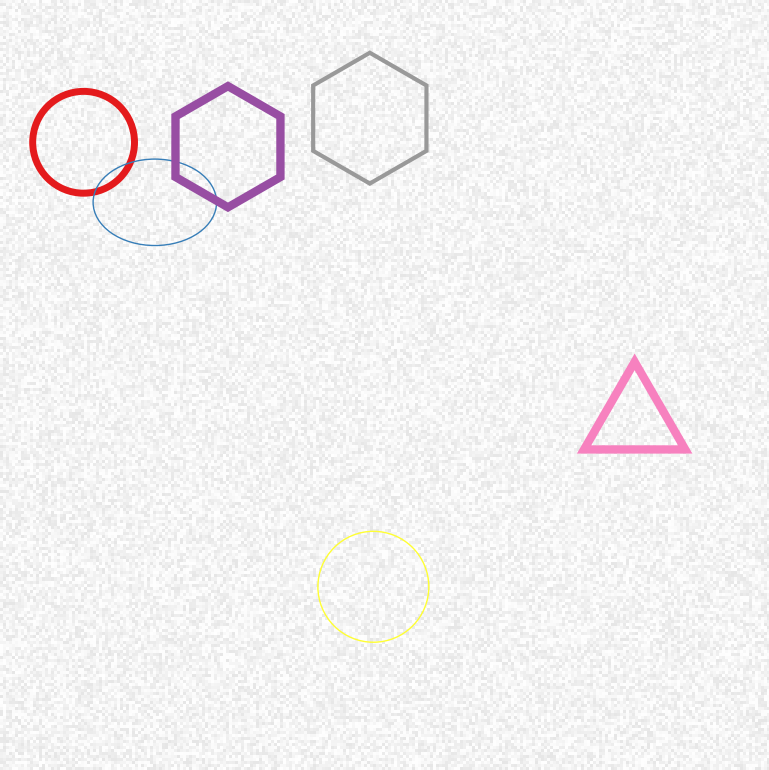[{"shape": "circle", "thickness": 2.5, "radius": 0.33, "center": [0.109, 0.815]}, {"shape": "oval", "thickness": 0.5, "radius": 0.4, "center": [0.201, 0.737]}, {"shape": "hexagon", "thickness": 3, "radius": 0.39, "center": [0.296, 0.809]}, {"shape": "circle", "thickness": 0.5, "radius": 0.36, "center": [0.485, 0.238]}, {"shape": "triangle", "thickness": 3, "radius": 0.38, "center": [0.824, 0.454]}, {"shape": "hexagon", "thickness": 1.5, "radius": 0.42, "center": [0.48, 0.847]}]